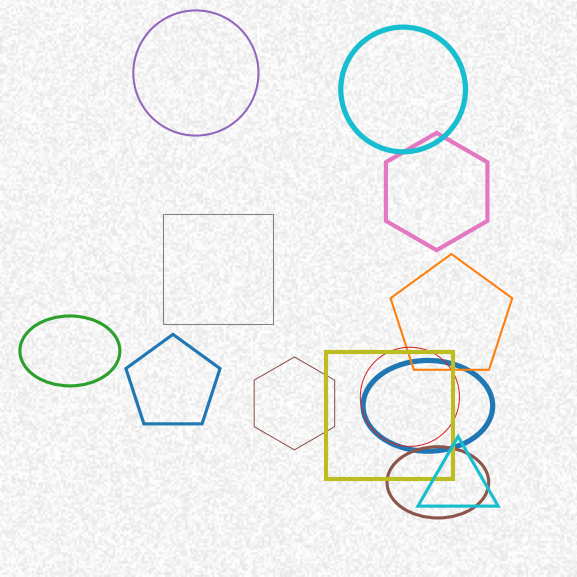[{"shape": "oval", "thickness": 2.5, "radius": 0.56, "center": [0.741, 0.296]}, {"shape": "pentagon", "thickness": 1.5, "radius": 0.43, "center": [0.3, 0.335]}, {"shape": "pentagon", "thickness": 1, "radius": 0.55, "center": [0.782, 0.448]}, {"shape": "oval", "thickness": 1.5, "radius": 0.43, "center": [0.121, 0.391]}, {"shape": "circle", "thickness": 0.5, "radius": 0.43, "center": [0.71, 0.312]}, {"shape": "circle", "thickness": 1, "radius": 0.54, "center": [0.339, 0.873]}, {"shape": "oval", "thickness": 1.5, "radius": 0.44, "center": [0.758, 0.164]}, {"shape": "hexagon", "thickness": 0.5, "radius": 0.4, "center": [0.51, 0.301]}, {"shape": "hexagon", "thickness": 2, "radius": 0.51, "center": [0.756, 0.667]}, {"shape": "square", "thickness": 0.5, "radius": 0.47, "center": [0.378, 0.533]}, {"shape": "square", "thickness": 2, "radius": 0.55, "center": [0.674, 0.279]}, {"shape": "triangle", "thickness": 1.5, "radius": 0.4, "center": [0.793, 0.163]}, {"shape": "circle", "thickness": 2.5, "radius": 0.54, "center": [0.698, 0.844]}]